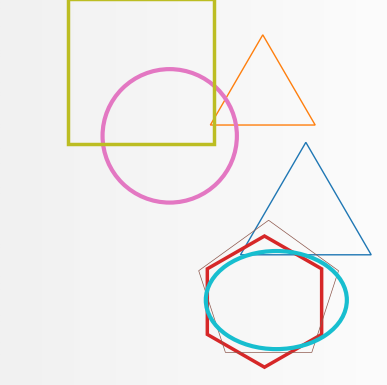[{"shape": "triangle", "thickness": 1, "radius": 0.97, "center": [0.789, 0.436]}, {"shape": "triangle", "thickness": 1, "radius": 0.78, "center": [0.678, 0.753]}, {"shape": "hexagon", "thickness": 2.5, "radius": 0.85, "center": [0.683, 0.217]}, {"shape": "pentagon", "thickness": 0.5, "radius": 0.95, "center": [0.693, 0.238]}, {"shape": "circle", "thickness": 3, "radius": 0.87, "center": [0.438, 0.647]}, {"shape": "square", "thickness": 2.5, "radius": 0.94, "center": [0.364, 0.814]}, {"shape": "oval", "thickness": 3, "radius": 0.91, "center": [0.713, 0.221]}]